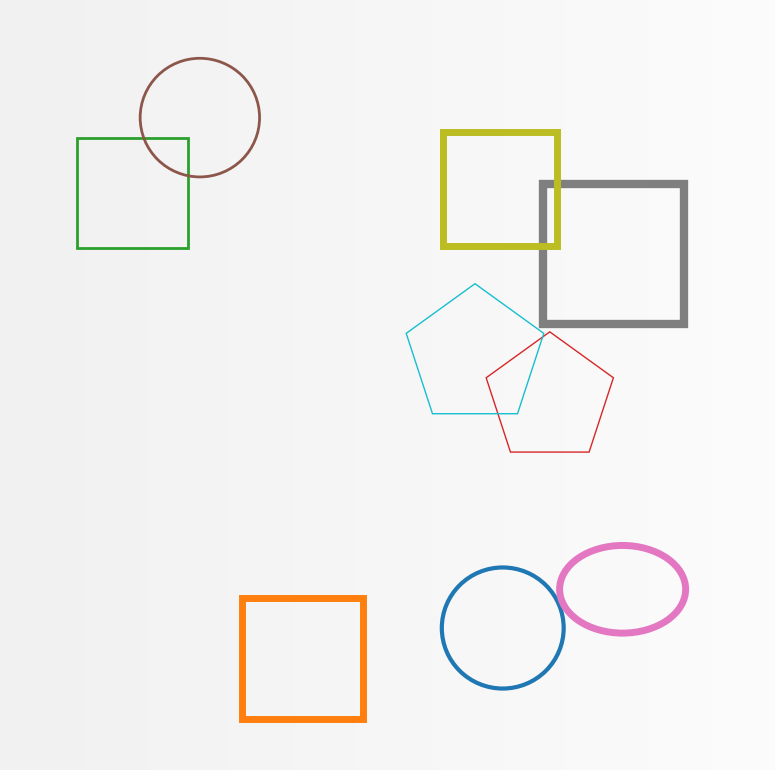[{"shape": "circle", "thickness": 1.5, "radius": 0.39, "center": [0.649, 0.184]}, {"shape": "square", "thickness": 2.5, "radius": 0.39, "center": [0.39, 0.145]}, {"shape": "square", "thickness": 1, "radius": 0.36, "center": [0.171, 0.75]}, {"shape": "pentagon", "thickness": 0.5, "radius": 0.43, "center": [0.709, 0.483]}, {"shape": "circle", "thickness": 1, "radius": 0.39, "center": [0.258, 0.847]}, {"shape": "oval", "thickness": 2.5, "radius": 0.41, "center": [0.803, 0.235]}, {"shape": "square", "thickness": 3, "radius": 0.46, "center": [0.791, 0.67]}, {"shape": "square", "thickness": 2.5, "radius": 0.37, "center": [0.645, 0.754]}, {"shape": "pentagon", "thickness": 0.5, "radius": 0.47, "center": [0.613, 0.538]}]